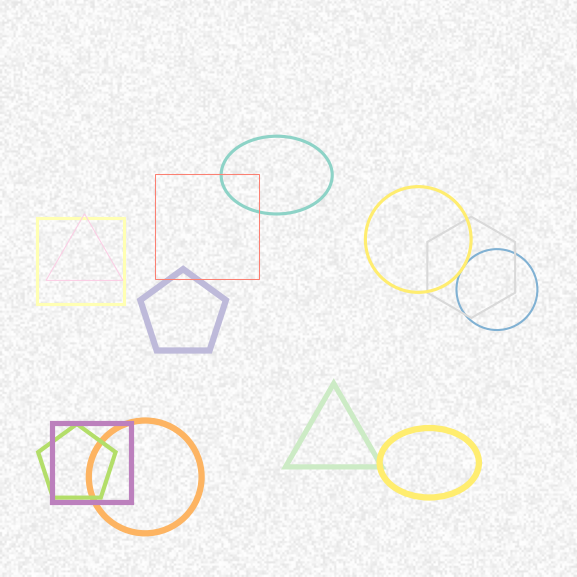[{"shape": "oval", "thickness": 1.5, "radius": 0.48, "center": [0.479, 0.696]}, {"shape": "square", "thickness": 1.5, "radius": 0.37, "center": [0.139, 0.547]}, {"shape": "pentagon", "thickness": 3, "radius": 0.39, "center": [0.317, 0.455]}, {"shape": "square", "thickness": 0.5, "radius": 0.45, "center": [0.358, 0.607]}, {"shape": "circle", "thickness": 1, "radius": 0.35, "center": [0.86, 0.498]}, {"shape": "circle", "thickness": 3, "radius": 0.49, "center": [0.251, 0.173]}, {"shape": "pentagon", "thickness": 2, "radius": 0.35, "center": [0.133, 0.194]}, {"shape": "triangle", "thickness": 0.5, "radius": 0.38, "center": [0.146, 0.552]}, {"shape": "hexagon", "thickness": 1, "radius": 0.44, "center": [0.816, 0.536]}, {"shape": "square", "thickness": 2.5, "radius": 0.34, "center": [0.158, 0.199]}, {"shape": "triangle", "thickness": 2.5, "radius": 0.48, "center": [0.578, 0.239]}, {"shape": "circle", "thickness": 1.5, "radius": 0.46, "center": [0.724, 0.584]}, {"shape": "oval", "thickness": 3, "radius": 0.43, "center": [0.743, 0.198]}]